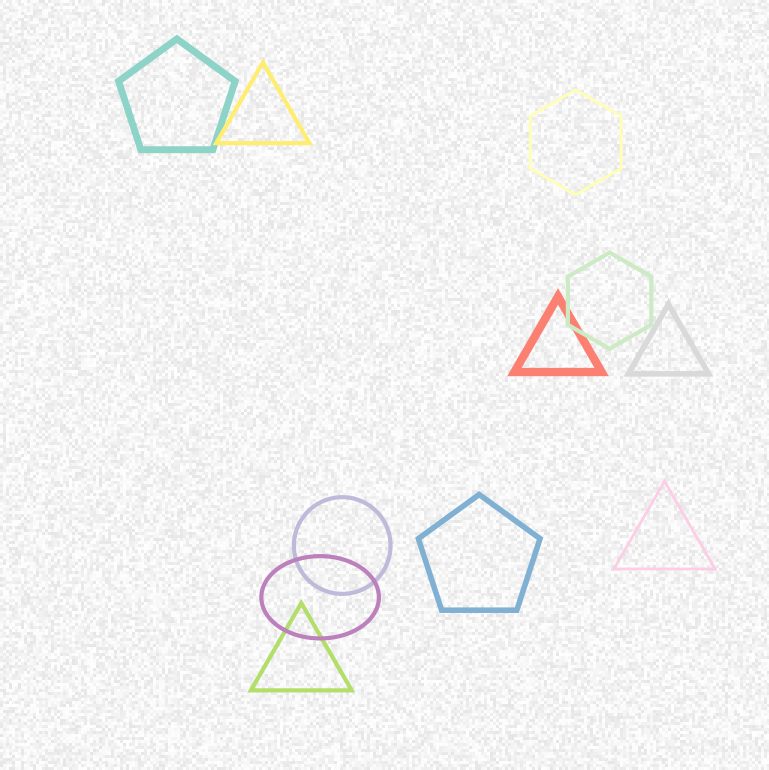[{"shape": "pentagon", "thickness": 2.5, "radius": 0.4, "center": [0.23, 0.87]}, {"shape": "hexagon", "thickness": 1, "radius": 0.34, "center": [0.748, 0.815]}, {"shape": "circle", "thickness": 1.5, "radius": 0.31, "center": [0.444, 0.292]}, {"shape": "triangle", "thickness": 3, "radius": 0.33, "center": [0.725, 0.55]}, {"shape": "pentagon", "thickness": 2, "radius": 0.42, "center": [0.622, 0.275]}, {"shape": "triangle", "thickness": 1.5, "radius": 0.38, "center": [0.391, 0.141]}, {"shape": "triangle", "thickness": 1, "radius": 0.38, "center": [0.863, 0.299]}, {"shape": "triangle", "thickness": 2, "radius": 0.3, "center": [0.868, 0.545]}, {"shape": "oval", "thickness": 1.5, "radius": 0.38, "center": [0.416, 0.224]}, {"shape": "hexagon", "thickness": 1.5, "radius": 0.31, "center": [0.792, 0.609]}, {"shape": "triangle", "thickness": 1.5, "radius": 0.35, "center": [0.341, 0.849]}]